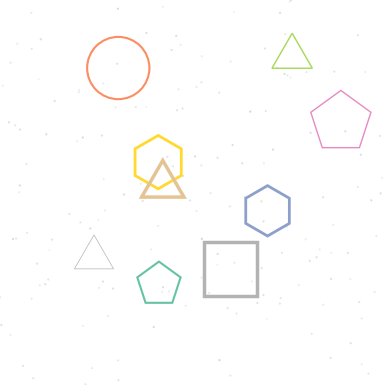[{"shape": "pentagon", "thickness": 1.5, "radius": 0.3, "center": [0.413, 0.261]}, {"shape": "circle", "thickness": 1.5, "radius": 0.4, "center": [0.307, 0.823]}, {"shape": "hexagon", "thickness": 2, "radius": 0.33, "center": [0.695, 0.452]}, {"shape": "pentagon", "thickness": 1, "radius": 0.41, "center": [0.885, 0.683]}, {"shape": "triangle", "thickness": 1, "radius": 0.3, "center": [0.759, 0.853]}, {"shape": "hexagon", "thickness": 2, "radius": 0.35, "center": [0.411, 0.579]}, {"shape": "triangle", "thickness": 2.5, "radius": 0.32, "center": [0.423, 0.52]}, {"shape": "triangle", "thickness": 0.5, "radius": 0.29, "center": [0.244, 0.331]}, {"shape": "square", "thickness": 2.5, "radius": 0.35, "center": [0.598, 0.301]}]